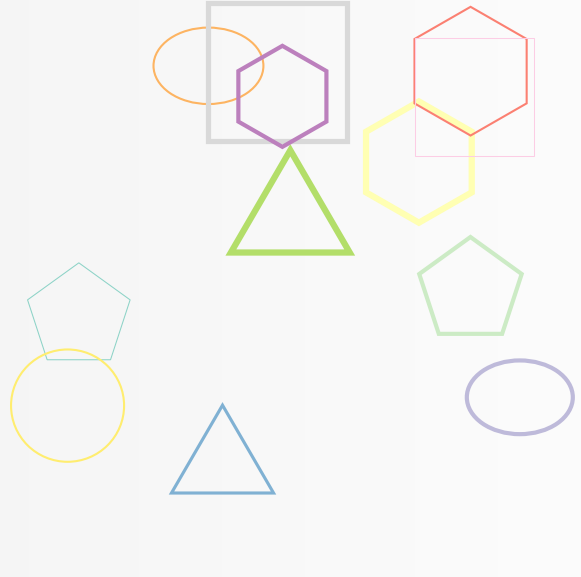[{"shape": "pentagon", "thickness": 0.5, "radius": 0.46, "center": [0.136, 0.451]}, {"shape": "hexagon", "thickness": 3, "radius": 0.52, "center": [0.721, 0.719]}, {"shape": "oval", "thickness": 2, "radius": 0.46, "center": [0.894, 0.311]}, {"shape": "hexagon", "thickness": 1, "radius": 0.56, "center": [0.81, 0.876]}, {"shape": "triangle", "thickness": 1.5, "radius": 0.51, "center": [0.383, 0.196]}, {"shape": "oval", "thickness": 1, "radius": 0.47, "center": [0.359, 0.885]}, {"shape": "triangle", "thickness": 3, "radius": 0.59, "center": [0.499, 0.621]}, {"shape": "square", "thickness": 0.5, "radius": 0.51, "center": [0.816, 0.831]}, {"shape": "square", "thickness": 2.5, "radius": 0.6, "center": [0.477, 0.874]}, {"shape": "hexagon", "thickness": 2, "radius": 0.44, "center": [0.486, 0.832]}, {"shape": "pentagon", "thickness": 2, "radius": 0.46, "center": [0.809, 0.496]}, {"shape": "circle", "thickness": 1, "radius": 0.49, "center": [0.116, 0.297]}]